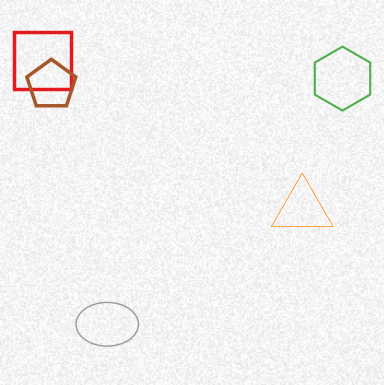[{"shape": "square", "thickness": 2.5, "radius": 0.37, "center": [0.111, 0.842]}, {"shape": "hexagon", "thickness": 1.5, "radius": 0.42, "center": [0.89, 0.796]}, {"shape": "triangle", "thickness": 0.5, "radius": 0.46, "center": [0.785, 0.458]}, {"shape": "pentagon", "thickness": 2.5, "radius": 0.33, "center": [0.133, 0.779]}, {"shape": "oval", "thickness": 1, "radius": 0.41, "center": [0.278, 0.158]}]